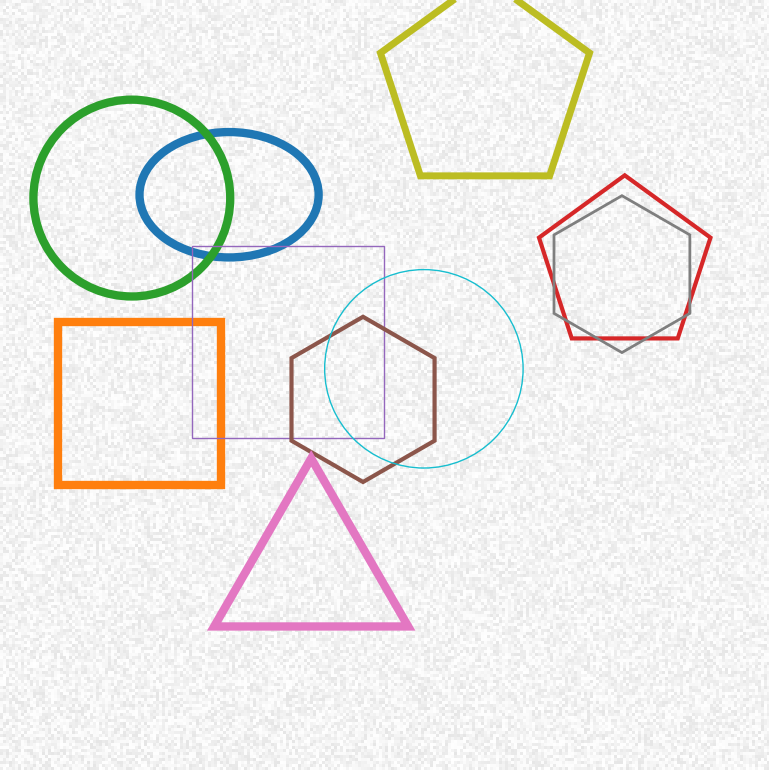[{"shape": "oval", "thickness": 3, "radius": 0.58, "center": [0.297, 0.747]}, {"shape": "square", "thickness": 3, "radius": 0.53, "center": [0.181, 0.476]}, {"shape": "circle", "thickness": 3, "radius": 0.64, "center": [0.171, 0.743]}, {"shape": "pentagon", "thickness": 1.5, "radius": 0.59, "center": [0.811, 0.655]}, {"shape": "square", "thickness": 0.5, "radius": 0.62, "center": [0.374, 0.556]}, {"shape": "hexagon", "thickness": 1.5, "radius": 0.54, "center": [0.471, 0.481]}, {"shape": "triangle", "thickness": 3, "radius": 0.73, "center": [0.404, 0.259]}, {"shape": "hexagon", "thickness": 1, "radius": 0.51, "center": [0.808, 0.644]}, {"shape": "pentagon", "thickness": 2.5, "radius": 0.71, "center": [0.63, 0.887]}, {"shape": "circle", "thickness": 0.5, "radius": 0.64, "center": [0.55, 0.521]}]